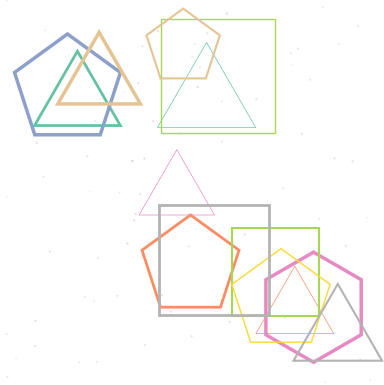[{"shape": "triangle", "thickness": 2, "radius": 0.64, "center": [0.201, 0.738]}, {"shape": "triangle", "thickness": 0.5, "radius": 0.74, "center": [0.537, 0.742]}, {"shape": "pentagon", "thickness": 2, "radius": 0.66, "center": [0.495, 0.309]}, {"shape": "triangle", "thickness": 0.5, "radius": 0.58, "center": [0.766, 0.192]}, {"shape": "pentagon", "thickness": 2.5, "radius": 0.72, "center": [0.175, 0.767]}, {"shape": "hexagon", "thickness": 2.5, "radius": 0.71, "center": [0.814, 0.202]}, {"shape": "triangle", "thickness": 0.5, "radius": 0.57, "center": [0.459, 0.498]}, {"shape": "square", "thickness": 1.5, "radius": 0.57, "center": [0.716, 0.293]}, {"shape": "square", "thickness": 1, "radius": 0.74, "center": [0.565, 0.802]}, {"shape": "pentagon", "thickness": 1, "radius": 0.67, "center": [0.73, 0.22]}, {"shape": "pentagon", "thickness": 1.5, "radius": 0.5, "center": [0.476, 0.877]}, {"shape": "triangle", "thickness": 2.5, "radius": 0.62, "center": [0.257, 0.792]}, {"shape": "triangle", "thickness": 1.5, "radius": 0.66, "center": [0.877, 0.13]}, {"shape": "square", "thickness": 2, "radius": 0.71, "center": [0.557, 0.326]}]